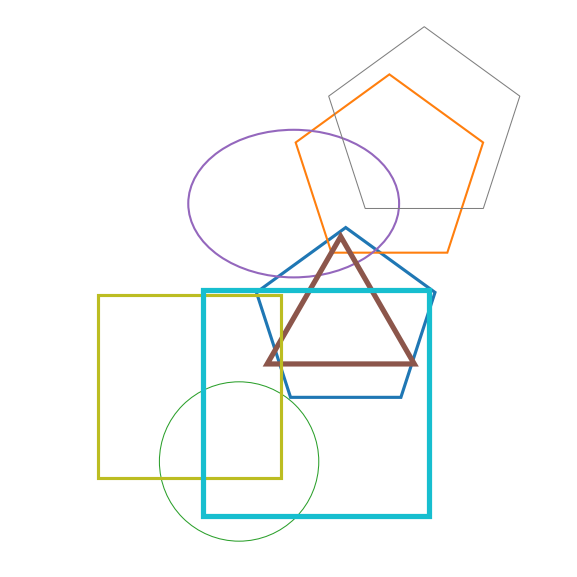[{"shape": "pentagon", "thickness": 1.5, "radius": 0.81, "center": [0.599, 0.443]}, {"shape": "pentagon", "thickness": 1, "radius": 0.85, "center": [0.674, 0.7]}, {"shape": "circle", "thickness": 0.5, "radius": 0.69, "center": [0.414, 0.2]}, {"shape": "oval", "thickness": 1, "radius": 0.91, "center": [0.509, 0.647]}, {"shape": "triangle", "thickness": 2.5, "radius": 0.74, "center": [0.59, 0.442]}, {"shape": "pentagon", "thickness": 0.5, "radius": 0.87, "center": [0.735, 0.779]}, {"shape": "square", "thickness": 1.5, "radius": 0.79, "center": [0.328, 0.33]}, {"shape": "square", "thickness": 2.5, "radius": 0.98, "center": [0.547, 0.301]}]